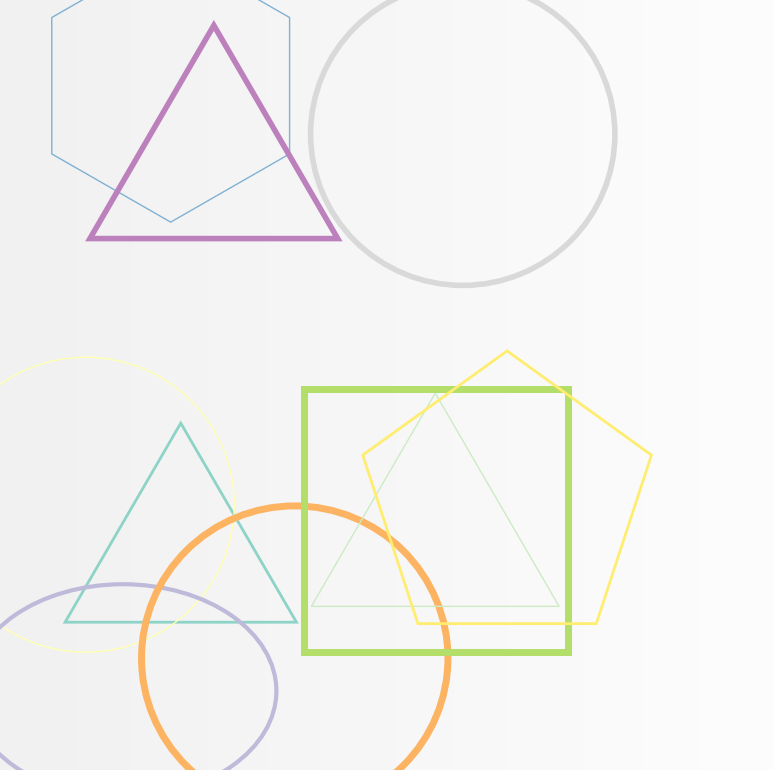[{"shape": "triangle", "thickness": 1, "radius": 0.86, "center": [0.233, 0.278]}, {"shape": "circle", "thickness": 0.5, "radius": 0.96, "center": [0.111, 0.345]}, {"shape": "oval", "thickness": 1.5, "radius": 0.99, "center": [0.159, 0.103]}, {"shape": "hexagon", "thickness": 0.5, "radius": 0.89, "center": [0.22, 0.889]}, {"shape": "circle", "thickness": 2.5, "radius": 0.99, "center": [0.38, 0.145]}, {"shape": "square", "thickness": 2.5, "radius": 0.85, "center": [0.563, 0.324]}, {"shape": "circle", "thickness": 2, "radius": 0.98, "center": [0.597, 0.826]}, {"shape": "triangle", "thickness": 2, "radius": 0.92, "center": [0.276, 0.782]}, {"shape": "triangle", "thickness": 0.5, "radius": 0.92, "center": [0.562, 0.305]}, {"shape": "pentagon", "thickness": 1, "radius": 0.98, "center": [0.654, 0.348]}]